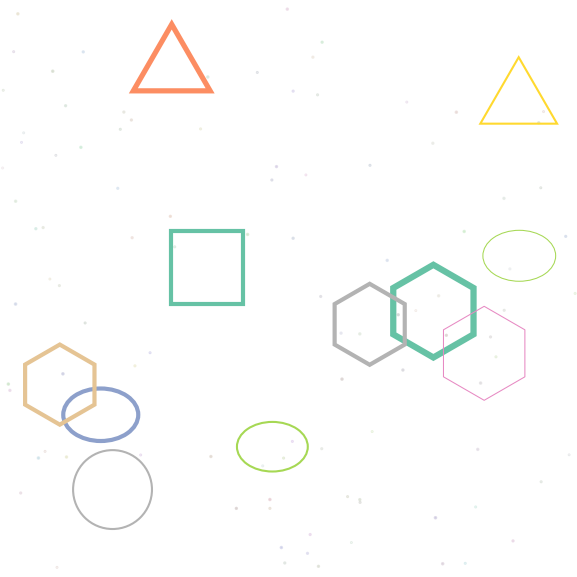[{"shape": "hexagon", "thickness": 3, "radius": 0.4, "center": [0.75, 0.46]}, {"shape": "square", "thickness": 2, "radius": 0.31, "center": [0.359, 0.536]}, {"shape": "triangle", "thickness": 2.5, "radius": 0.38, "center": [0.297, 0.88]}, {"shape": "oval", "thickness": 2, "radius": 0.32, "center": [0.174, 0.281]}, {"shape": "hexagon", "thickness": 0.5, "radius": 0.41, "center": [0.838, 0.387]}, {"shape": "oval", "thickness": 1, "radius": 0.31, "center": [0.472, 0.226]}, {"shape": "oval", "thickness": 0.5, "radius": 0.32, "center": [0.899, 0.556]}, {"shape": "triangle", "thickness": 1, "radius": 0.38, "center": [0.898, 0.823]}, {"shape": "hexagon", "thickness": 2, "radius": 0.35, "center": [0.104, 0.333]}, {"shape": "hexagon", "thickness": 2, "radius": 0.35, "center": [0.64, 0.438]}, {"shape": "circle", "thickness": 1, "radius": 0.34, "center": [0.195, 0.151]}]